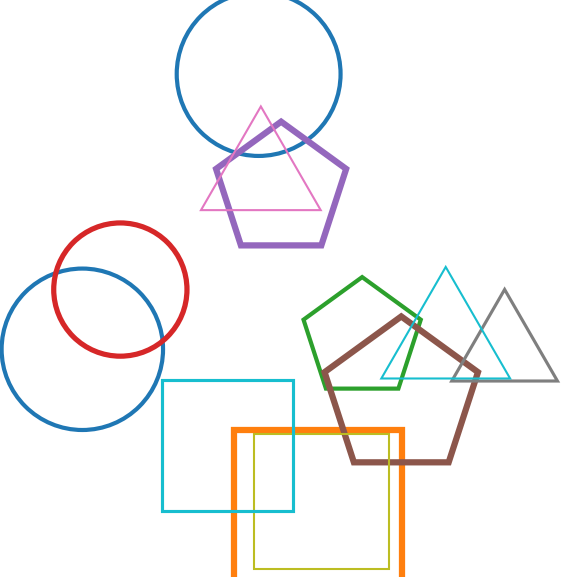[{"shape": "circle", "thickness": 2, "radius": 0.71, "center": [0.448, 0.871]}, {"shape": "circle", "thickness": 2, "radius": 0.7, "center": [0.143, 0.394]}, {"shape": "square", "thickness": 3, "radius": 0.73, "center": [0.551, 0.109]}, {"shape": "pentagon", "thickness": 2, "radius": 0.53, "center": [0.627, 0.413]}, {"shape": "circle", "thickness": 2.5, "radius": 0.58, "center": [0.208, 0.498]}, {"shape": "pentagon", "thickness": 3, "radius": 0.59, "center": [0.487, 0.67]}, {"shape": "pentagon", "thickness": 3, "radius": 0.7, "center": [0.695, 0.312]}, {"shape": "triangle", "thickness": 1, "radius": 0.6, "center": [0.452, 0.695]}, {"shape": "triangle", "thickness": 1.5, "radius": 0.53, "center": [0.874, 0.392]}, {"shape": "square", "thickness": 1, "radius": 0.58, "center": [0.556, 0.131]}, {"shape": "triangle", "thickness": 1, "radius": 0.64, "center": [0.772, 0.408]}, {"shape": "square", "thickness": 1.5, "radius": 0.57, "center": [0.394, 0.228]}]